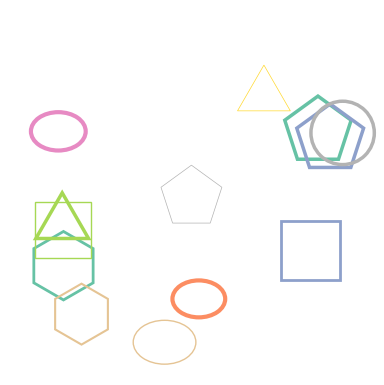[{"shape": "pentagon", "thickness": 2.5, "radius": 0.45, "center": [0.826, 0.66]}, {"shape": "hexagon", "thickness": 2, "radius": 0.44, "center": [0.165, 0.31]}, {"shape": "oval", "thickness": 3, "radius": 0.34, "center": [0.516, 0.224]}, {"shape": "pentagon", "thickness": 2.5, "radius": 0.46, "center": [0.858, 0.639]}, {"shape": "square", "thickness": 2, "radius": 0.39, "center": [0.807, 0.349]}, {"shape": "oval", "thickness": 3, "radius": 0.36, "center": [0.151, 0.659]}, {"shape": "triangle", "thickness": 2.5, "radius": 0.4, "center": [0.162, 0.42]}, {"shape": "square", "thickness": 1, "radius": 0.37, "center": [0.164, 0.402]}, {"shape": "triangle", "thickness": 0.5, "radius": 0.4, "center": [0.686, 0.752]}, {"shape": "hexagon", "thickness": 1.5, "radius": 0.4, "center": [0.212, 0.184]}, {"shape": "oval", "thickness": 1, "radius": 0.41, "center": [0.427, 0.111]}, {"shape": "pentagon", "thickness": 0.5, "radius": 0.42, "center": [0.497, 0.488]}, {"shape": "circle", "thickness": 2.5, "radius": 0.41, "center": [0.89, 0.655]}]